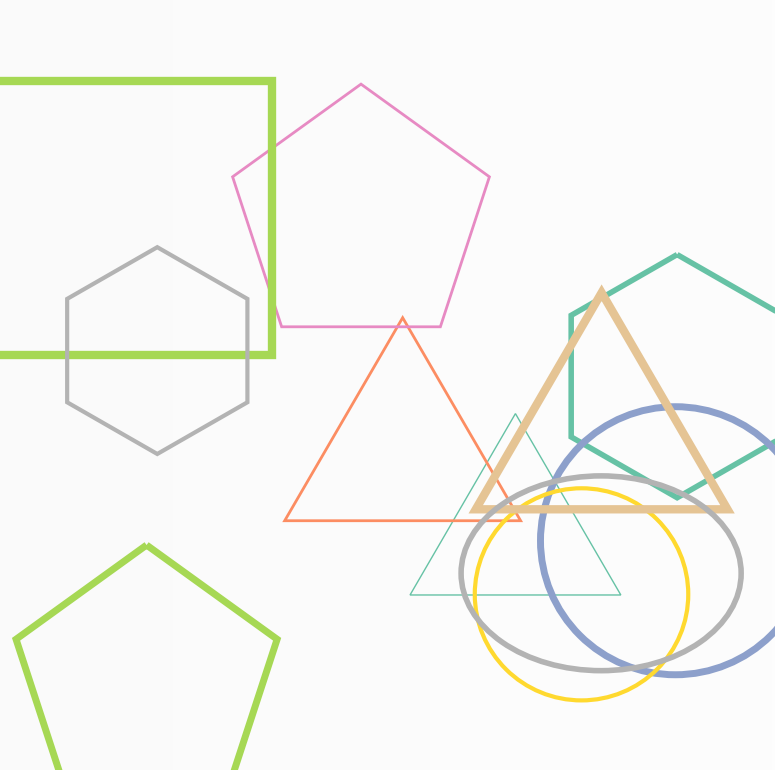[{"shape": "triangle", "thickness": 0.5, "radius": 0.79, "center": [0.665, 0.306]}, {"shape": "hexagon", "thickness": 2, "radius": 0.79, "center": [0.874, 0.512]}, {"shape": "triangle", "thickness": 1, "radius": 0.88, "center": [0.52, 0.412]}, {"shape": "circle", "thickness": 2.5, "radius": 0.87, "center": [0.871, 0.298]}, {"shape": "pentagon", "thickness": 1, "radius": 0.87, "center": [0.466, 0.717]}, {"shape": "pentagon", "thickness": 2.5, "radius": 0.89, "center": [0.189, 0.115]}, {"shape": "square", "thickness": 3, "radius": 0.89, "center": [0.173, 0.717]}, {"shape": "circle", "thickness": 1.5, "radius": 0.69, "center": [0.75, 0.228]}, {"shape": "triangle", "thickness": 3, "radius": 0.94, "center": [0.776, 0.432]}, {"shape": "hexagon", "thickness": 1.5, "radius": 0.67, "center": [0.203, 0.545]}, {"shape": "oval", "thickness": 2, "radius": 0.9, "center": [0.776, 0.255]}]